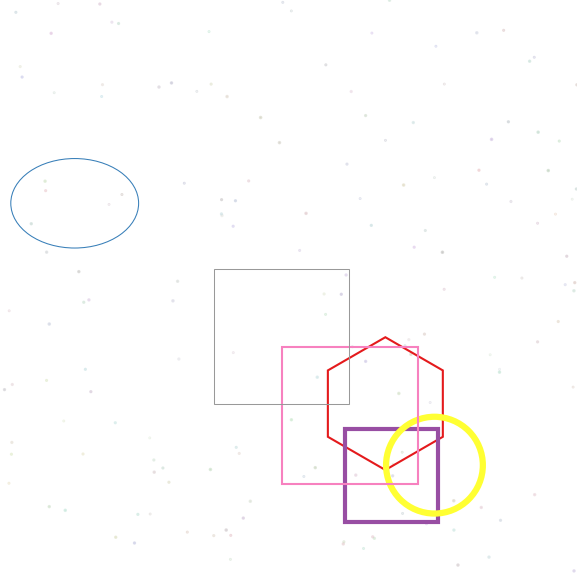[{"shape": "hexagon", "thickness": 1, "radius": 0.57, "center": [0.667, 0.3]}, {"shape": "oval", "thickness": 0.5, "radius": 0.55, "center": [0.129, 0.647]}, {"shape": "square", "thickness": 2, "radius": 0.4, "center": [0.677, 0.176]}, {"shape": "circle", "thickness": 3, "radius": 0.42, "center": [0.752, 0.194]}, {"shape": "square", "thickness": 1, "radius": 0.59, "center": [0.606, 0.279]}, {"shape": "square", "thickness": 0.5, "radius": 0.59, "center": [0.487, 0.416]}]